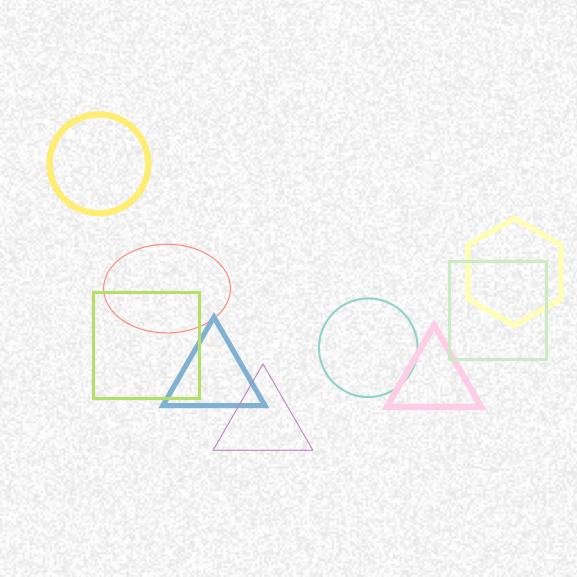[{"shape": "circle", "thickness": 1, "radius": 0.43, "center": [0.638, 0.397]}, {"shape": "hexagon", "thickness": 2.5, "radius": 0.46, "center": [0.891, 0.528]}, {"shape": "oval", "thickness": 0.5, "radius": 0.55, "center": [0.289, 0.499]}, {"shape": "triangle", "thickness": 2.5, "radius": 0.51, "center": [0.37, 0.348]}, {"shape": "square", "thickness": 1.5, "radius": 0.46, "center": [0.253, 0.402]}, {"shape": "triangle", "thickness": 3, "radius": 0.47, "center": [0.752, 0.342]}, {"shape": "triangle", "thickness": 0.5, "radius": 0.5, "center": [0.455, 0.269]}, {"shape": "square", "thickness": 1.5, "radius": 0.42, "center": [0.861, 0.463]}, {"shape": "circle", "thickness": 3, "radius": 0.43, "center": [0.171, 0.715]}]